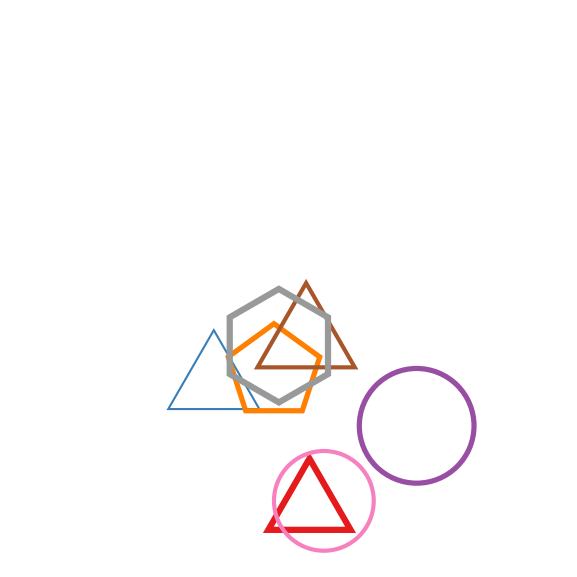[{"shape": "triangle", "thickness": 3, "radius": 0.41, "center": [0.536, 0.123]}, {"shape": "triangle", "thickness": 1, "radius": 0.46, "center": [0.37, 0.336]}, {"shape": "circle", "thickness": 2.5, "radius": 0.5, "center": [0.721, 0.262]}, {"shape": "pentagon", "thickness": 2.5, "radius": 0.42, "center": [0.474, 0.355]}, {"shape": "triangle", "thickness": 2, "radius": 0.49, "center": [0.53, 0.412]}, {"shape": "circle", "thickness": 2, "radius": 0.43, "center": [0.561, 0.132]}, {"shape": "hexagon", "thickness": 3, "radius": 0.49, "center": [0.483, 0.401]}]